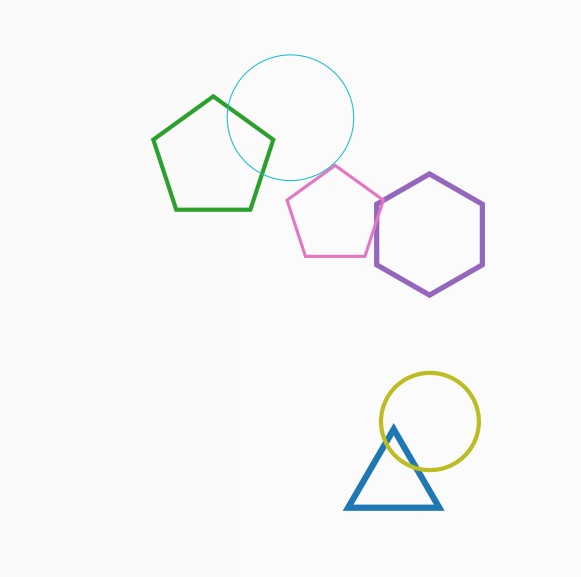[{"shape": "triangle", "thickness": 3, "radius": 0.45, "center": [0.677, 0.165]}, {"shape": "pentagon", "thickness": 2, "radius": 0.54, "center": [0.367, 0.724]}, {"shape": "hexagon", "thickness": 2.5, "radius": 0.52, "center": [0.739, 0.593]}, {"shape": "pentagon", "thickness": 1.5, "radius": 0.44, "center": [0.577, 0.626]}, {"shape": "circle", "thickness": 2, "radius": 0.42, "center": [0.74, 0.269]}, {"shape": "circle", "thickness": 0.5, "radius": 0.54, "center": [0.5, 0.795]}]